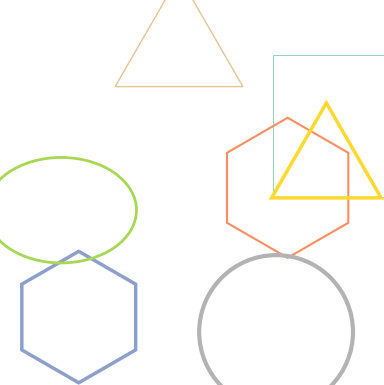[{"shape": "square", "thickness": 0.5, "radius": 0.92, "center": [0.895, 0.673]}, {"shape": "hexagon", "thickness": 1.5, "radius": 0.91, "center": [0.747, 0.512]}, {"shape": "hexagon", "thickness": 2.5, "radius": 0.85, "center": [0.204, 0.176]}, {"shape": "oval", "thickness": 2, "radius": 0.98, "center": [0.159, 0.454]}, {"shape": "triangle", "thickness": 2.5, "radius": 0.82, "center": [0.848, 0.568]}, {"shape": "triangle", "thickness": 1, "radius": 0.96, "center": [0.465, 0.871]}, {"shape": "circle", "thickness": 3, "radius": 1.0, "center": [0.717, 0.138]}]